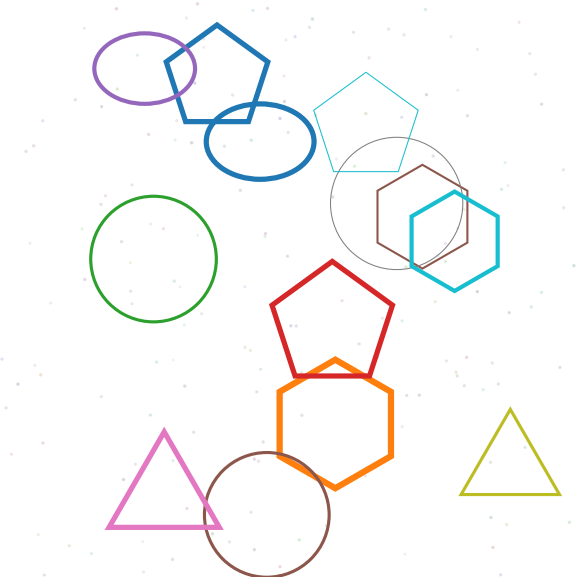[{"shape": "oval", "thickness": 2.5, "radius": 0.47, "center": [0.45, 0.754]}, {"shape": "pentagon", "thickness": 2.5, "radius": 0.46, "center": [0.376, 0.863]}, {"shape": "hexagon", "thickness": 3, "radius": 0.56, "center": [0.581, 0.265]}, {"shape": "circle", "thickness": 1.5, "radius": 0.54, "center": [0.266, 0.551]}, {"shape": "pentagon", "thickness": 2.5, "radius": 0.55, "center": [0.575, 0.437]}, {"shape": "oval", "thickness": 2, "radius": 0.44, "center": [0.251, 0.88]}, {"shape": "circle", "thickness": 1.5, "radius": 0.54, "center": [0.462, 0.108]}, {"shape": "hexagon", "thickness": 1, "radius": 0.45, "center": [0.732, 0.624]}, {"shape": "triangle", "thickness": 2.5, "radius": 0.55, "center": [0.284, 0.141]}, {"shape": "circle", "thickness": 0.5, "radius": 0.57, "center": [0.687, 0.647]}, {"shape": "triangle", "thickness": 1.5, "radius": 0.49, "center": [0.884, 0.192]}, {"shape": "hexagon", "thickness": 2, "radius": 0.43, "center": [0.787, 0.581]}, {"shape": "pentagon", "thickness": 0.5, "radius": 0.48, "center": [0.634, 0.779]}]